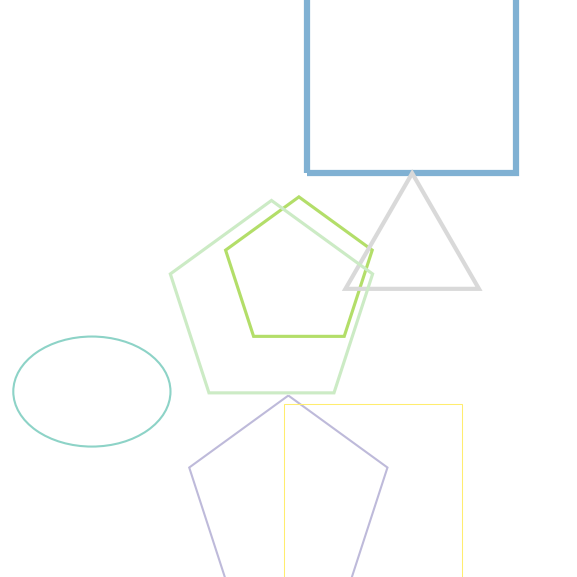[{"shape": "oval", "thickness": 1, "radius": 0.68, "center": [0.159, 0.321]}, {"shape": "pentagon", "thickness": 1, "radius": 0.9, "center": [0.499, 0.134]}, {"shape": "square", "thickness": 3, "radius": 0.91, "center": [0.712, 0.88]}, {"shape": "pentagon", "thickness": 1.5, "radius": 0.67, "center": [0.518, 0.525]}, {"shape": "triangle", "thickness": 2, "radius": 0.67, "center": [0.714, 0.566]}, {"shape": "pentagon", "thickness": 1.5, "radius": 0.92, "center": [0.47, 0.468]}, {"shape": "square", "thickness": 0.5, "radius": 0.77, "center": [0.646, 0.144]}]